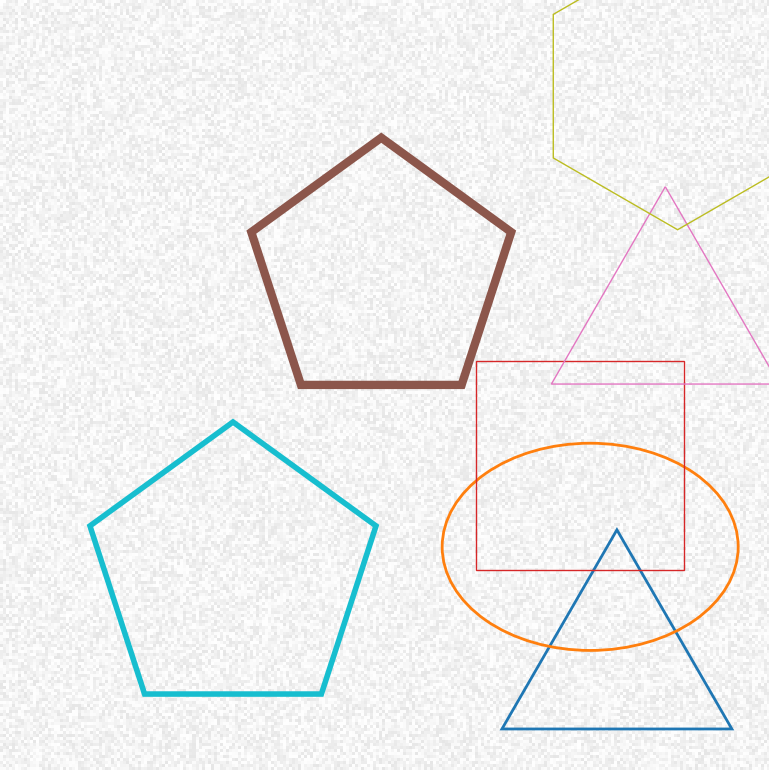[{"shape": "triangle", "thickness": 1, "radius": 0.86, "center": [0.801, 0.139]}, {"shape": "oval", "thickness": 1, "radius": 0.96, "center": [0.766, 0.29]}, {"shape": "square", "thickness": 0.5, "radius": 0.68, "center": [0.753, 0.396]}, {"shape": "pentagon", "thickness": 3, "radius": 0.89, "center": [0.495, 0.644]}, {"shape": "triangle", "thickness": 0.5, "radius": 0.85, "center": [0.864, 0.587]}, {"shape": "hexagon", "thickness": 0.5, "radius": 0.93, "center": [0.88, 0.888]}, {"shape": "pentagon", "thickness": 2, "radius": 0.98, "center": [0.303, 0.257]}]